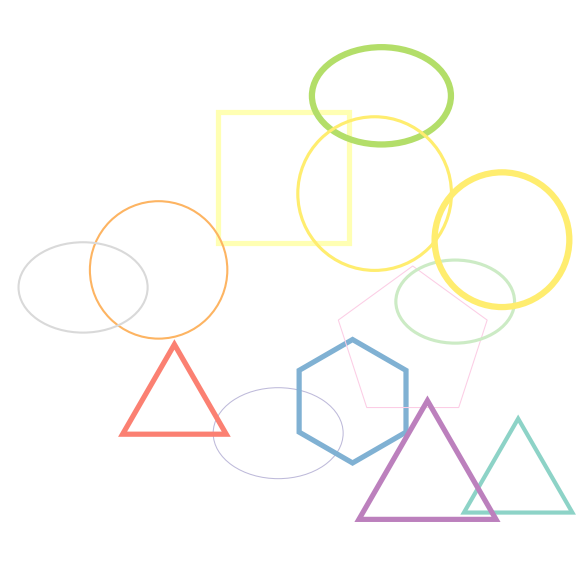[{"shape": "triangle", "thickness": 2, "radius": 0.54, "center": [0.897, 0.166]}, {"shape": "square", "thickness": 2.5, "radius": 0.57, "center": [0.491, 0.691]}, {"shape": "oval", "thickness": 0.5, "radius": 0.56, "center": [0.482, 0.249]}, {"shape": "triangle", "thickness": 2.5, "radius": 0.52, "center": [0.302, 0.299]}, {"shape": "hexagon", "thickness": 2.5, "radius": 0.53, "center": [0.611, 0.304]}, {"shape": "circle", "thickness": 1, "radius": 0.59, "center": [0.275, 0.532]}, {"shape": "oval", "thickness": 3, "radius": 0.6, "center": [0.66, 0.833]}, {"shape": "pentagon", "thickness": 0.5, "radius": 0.68, "center": [0.715, 0.403]}, {"shape": "oval", "thickness": 1, "radius": 0.56, "center": [0.144, 0.501]}, {"shape": "triangle", "thickness": 2.5, "radius": 0.69, "center": [0.74, 0.168]}, {"shape": "oval", "thickness": 1.5, "radius": 0.51, "center": [0.788, 0.477]}, {"shape": "circle", "thickness": 1.5, "radius": 0.67, "center": [0.649, 0.664]}, {"shape": "circle", "thickness": 3, "radius": 0.58, "center": [0.869, 0.584]}]